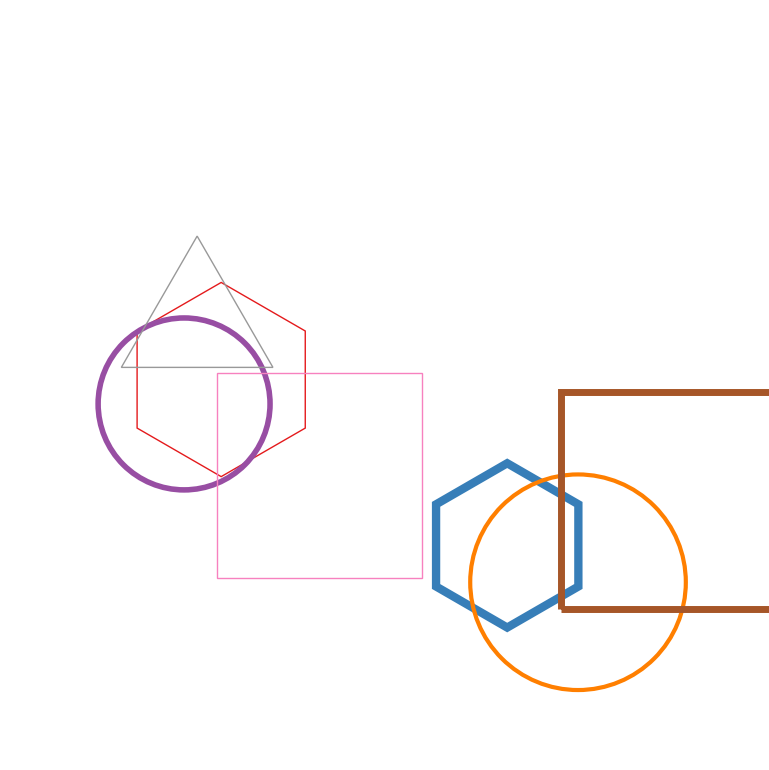[{"shape": "hexagon", "thickness": 0.5, "radius": 0.63, "center": [0.287, 0.507]}, {"shape": "hexagon", "thickness": 3, "radius": 0.53, "center": [0.659, 0.292]}, {"shape": "circle", "thickness": 2, "radius": 0.56, "center": [0.239, 0.475]}, {"shape": "circle", "thickness": 1.5, "radius": 0.7, "center": [0.751, 0.244]}, {"shape": "square", "thickness": 2.5, "radius": 0.7, "center": [0.869, 0.35]}, {"shape": "square", "thickness": 0.5, "radius": 0.66, "center": [0.415, 0.382]}, {"shape": "triangle", "thickness": 0.5, "radius": 0.57, "center": [0.256, 0.58]}]